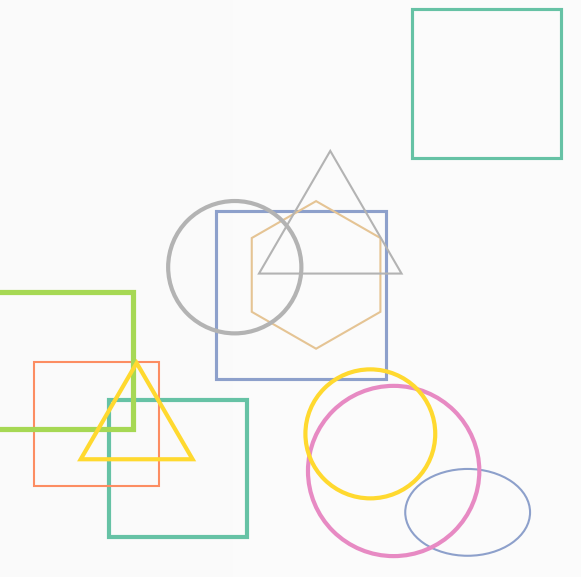[{"shape": "square", "thickness": 2, "radius": 0.59, "center": [0.307, 0.187]}, {"shape": "square", "thickness": 1.5, "radius": 0.64, "center": [0.837, 0.855]}, {"shape": "square", "thickness": 1, "radius": 0.54, "center": [0.165, 0.265]}, {"shape": "oval", "thickness": 1, "radius": 0.54, "center": [0.805, 0.112]}, {"shape": "square", "thickness": 1.5, "radius": 0.73, "center": [0.518, 0.488]}, {"shape": "circle", "thickness": 2, "radius": 0.74, "center": [0.677, 0.184]}, {"shape": "square", "thickness": 2.5, "radius": 0.59, "center": [0.11, 0.375]}, {"shape": "triangle", "thickness": 2, "radius": 0.56, "center": [0.235, 0.259]}, {"shape": "circle", "thickness": 2, "radius": 0.56, "center": [0.637, 0.248]}, {"shape": "hexagon", "thickness": 1, "radius": 0.64, "center": [0.544, 0.523]}, {"shape": "circle", "thickness": 2, "radius": 0.57, "center": [0.404, 0.536]}, {"shape": "triangle", "thickness": 1, "radius": 0.71, "center": [0.568, 0.596]}]